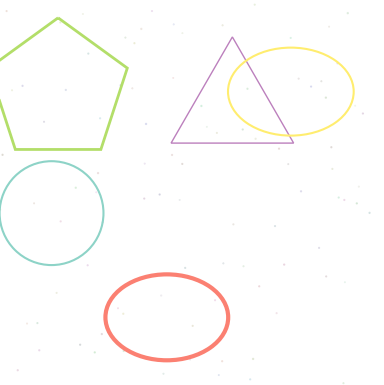[{"shape": "circle", "thickness": 1.5, "radius": 0.67, "center": [0.134, 0.446]}, {"shape": "oval", "thickness": 3, "radius": 0.8, "center": [0.433, 0.176]}, {"shape": "pentagon", "thickness": 2, "radius": 0.95, "center": [0.151, 0.765]}, {"shape": "triangle", "thickness": 1, "radius": 0.92, "center": [0.604, 0.72]}, {"shape": "oval", "thickness": 1.5, "radius": 0.82, "center": [0.755, 0.762]}]